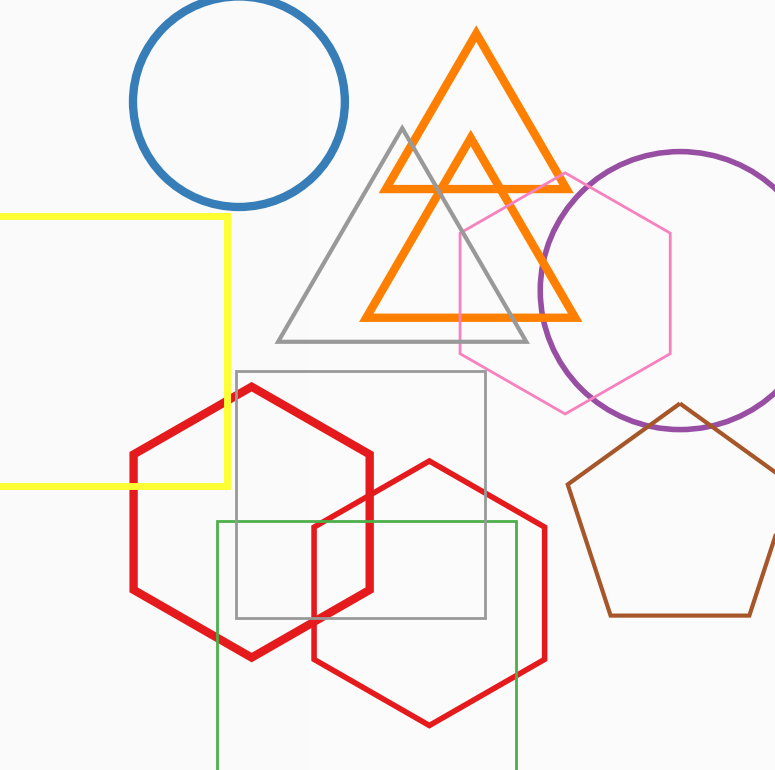[{"shape": "hexagon", "thickness": 3, "radius": 0.88, "center": [0.325, 0.322]}, {"shape": "hexagon", "thickness": 2, "radius": 0.86, "center": [0.554, 0.23]}, {"shape": "circle", "thickness": 3, "radius": 0.68, "center": [0.308, 0.868]}, {"shape": "square", "thickness": 1, "radius": 0.96, "center": [0.473, 0.131]}, {"shape": "circle", "thickness": 2, "radius": 0.9, "center": [0.878, 0.623]}, {"shape": "triangle", "thickness": 3, "radius": 0.67, "center": [0.615, 0.822]}, {"shape": "triangle", "thickness": 3, "radius": 0.78, "center": [0.607, 0.665]}, {"shape": "square", "thickness": 2.5, "radius": 0.88, "center": [0.117, 0.544]}, {"shape": "pentagon", "thickness": 1.5, "radius": 0.76, "center": [0.877, 0.324]}, {"shape": "hexagon", "thickness": 1, "radius": 0.78, "center": [0.729, 0.619]}, {"shape": "square", "thickness": 1, "radius": 0.8, "center": [0.466, 0.357]}, {"shape": "triangle", "thickness": 1.5, "radius": 0.92, "center": [0.519, 0.649]}]